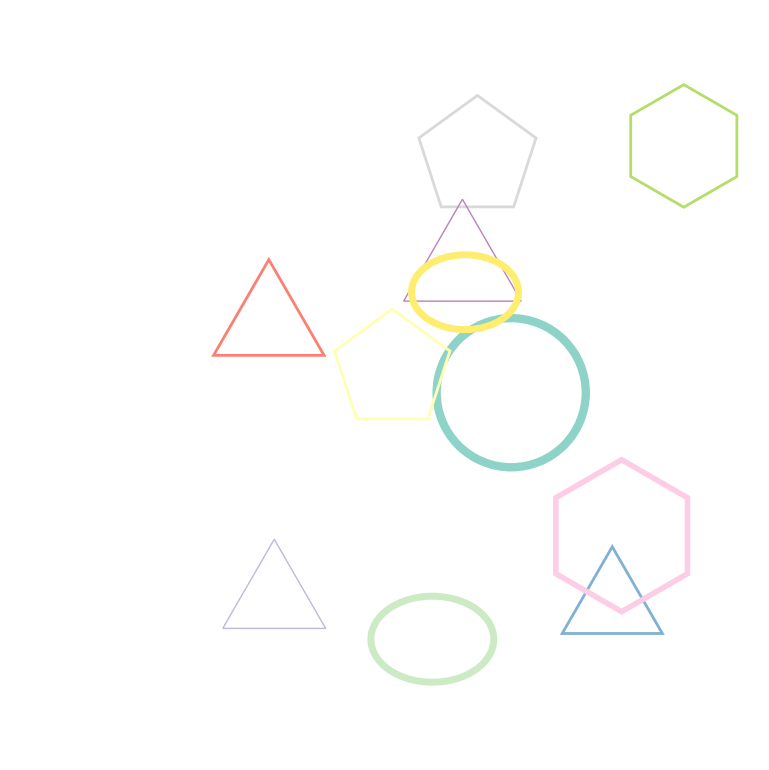[{"shape": "circle", "thickness": 3, "radius": 0.48, "center": [0.664, 0.49]}, {"shape": "pentagon", "thickness": 1, "radius": 0.39, "center": [0.509, 0.52]}, {"shape": "triangle", "thickness": 0.5, "radius": 0.39, "center": [0.356, 0.222]}, {"shape": "triangle", "thickness": 1, "radius": 0.41, "center": [0.349, 0.58]}, {"shape": "triangle", "thickness": 1, "radius": 0.38, "center": [0.795, 0.215]}, {"shape": "hexagon", "thickness": 1, "radius": 0.4, "center": [0.888, 0.81]}, {"shape": "hexagon", "thickness": 2, "radius": 0.49, "center": [0.807, 0.304]}, {"shape": "pentagon", "thickness": 1, "radius": 0.4, "center": [0.62, 0.796]}, {"shape": "triangle", "thickness": 0.5, "radius": 0.44, "center": [0.601, 0.653]}, {"shape": "oval", "thickness": 2.5, "radius": 0.4, "center": [0.561, 0.17]}, {"shape": "oval", "thickness": 2.5, "radius": 0.35, "center": [0.604, 0.621]}]